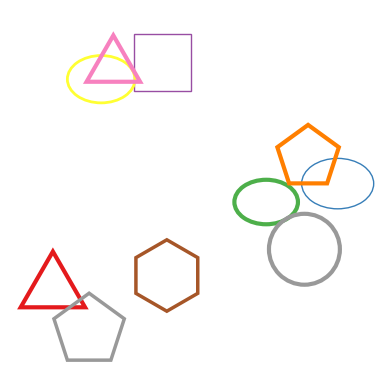[{"shape": "triangle", "thickness": 3, "radius": 0.48, "center": [0.137, 0.25]}, {"shape": "oval", "thickness": 1, "radius": 0.47, "center": [0.877, 0.523]}, {"shape": "oval", "thickness": 3, "radius": 0.41, "center": [0.691, 0.475]}, {"shape": "square", "thickness": 1, "radius": 0.37, "center": [0.423, 0.837]}, {"shape": "pentagon", "thickness": 3, "radius": 0.42, "center": [0.8, 0.592]}, {"shape": "oval", "thickness": 2, "radius": 0.44, "center": [0.263, 0.794]}, {"shape": "hexagon", "thickness": 2.5, "radius": 0.46, "center": [0.433, 0.284]}, {"shape": "triangle", "thickness": 3, "radius": 0.4, "center": [0.294, 0.828]}, {"shape": "circle", "thickness": 3, "radius": 0.46, "center": [0.791, 0.353]}, {"shape": "pentagon", "thickness": 2.5, "radius": 0.48, "center": [0.231, 0.142]}]